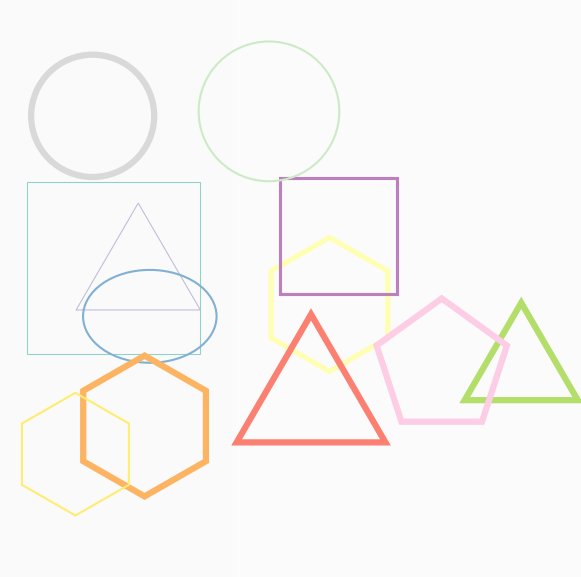[{"shape": "square", "thickness": 0.5, "radius": 0.74, "center": [0.195, 0.535]}, {"shape": "hexagon", "thickness": 2.5, "radius": 0.58, "center": [0.567, 0.472]}, {"shape": "triangle", "thickness": 0.5, "radius": 0.62, "center": [0.238, 0.524]}, {"shape": "triangle", "thickness": 3, "radius": 0.74, "center": [0.535, 0.307]}, {"shape": "oval", "thickness": 1, "radius": 0.57, "center": [0.258, 0.451]}, {"shape": "hexagon", "thickness": 3, "radius": 0.61, "center": [0.249, 0.261]}, {"shape": "triangle", "thickness": 3, "radius": 0.56, "center": [0.897, 0.362]}, {"shape": "pentagon", "thickness": 3, "radius": 0.59, "center": [0.76, 0.364]}, {"shape": "circle", "thickness": 3, "radius": 0.53, "center": [0.159, 0.799]}, {"shape": "square", "thickness": 1.5, "radius": 0.5, "center": [0.582, 0.591]}, {"shape": "circle", "thickness": 1, "radius": 0.61, "center": [0.463, 0.806]}, {"shape": "hexagon", "thickness": 1, "radius": 0.53, "center": [0.13, 0.213]}]